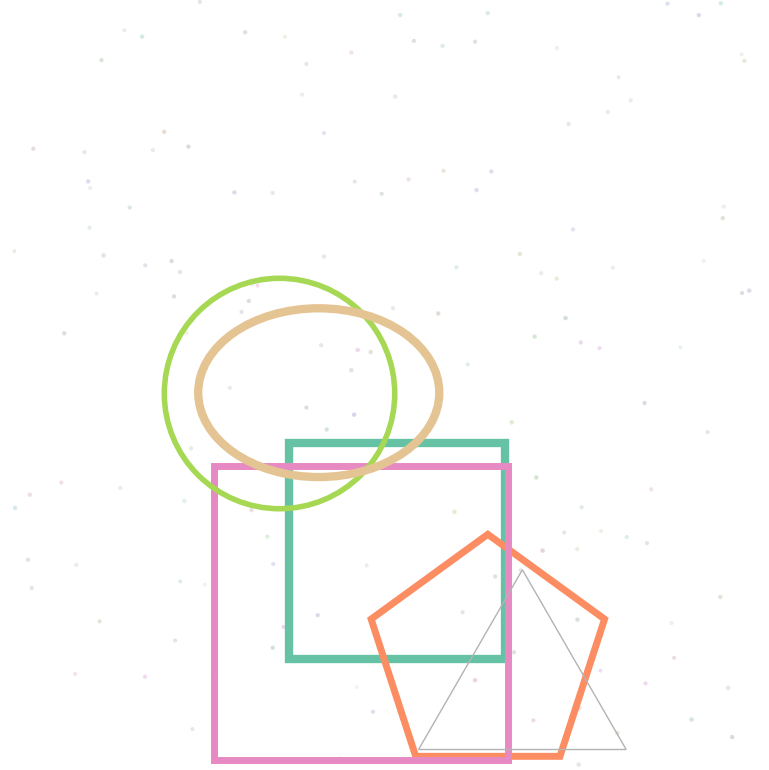[{"shape": "square", "thickness": 3, "radius": 0.7, "center": [0.515, 0.285]}, {"shape": "pentagon", "thickness": 2.5, "radius": 0.8, "center": [0.634, 0.147]}, {"shape": "square", "thickness": 2.5, "radius": 0.95, "center": [0.469, 0.204]}, {"shape": "circle", "thickness": 2, "radius": 0.75, "center": [0.363, 0.489]}, {"shape": "oval", "thickness": 3, "radius": 0.78, "center": [0.414, 0.49]}, {"shape": "triangle", "thickness": 0.5, "radius": 0.78, "center": [0.678, 0.104]}]